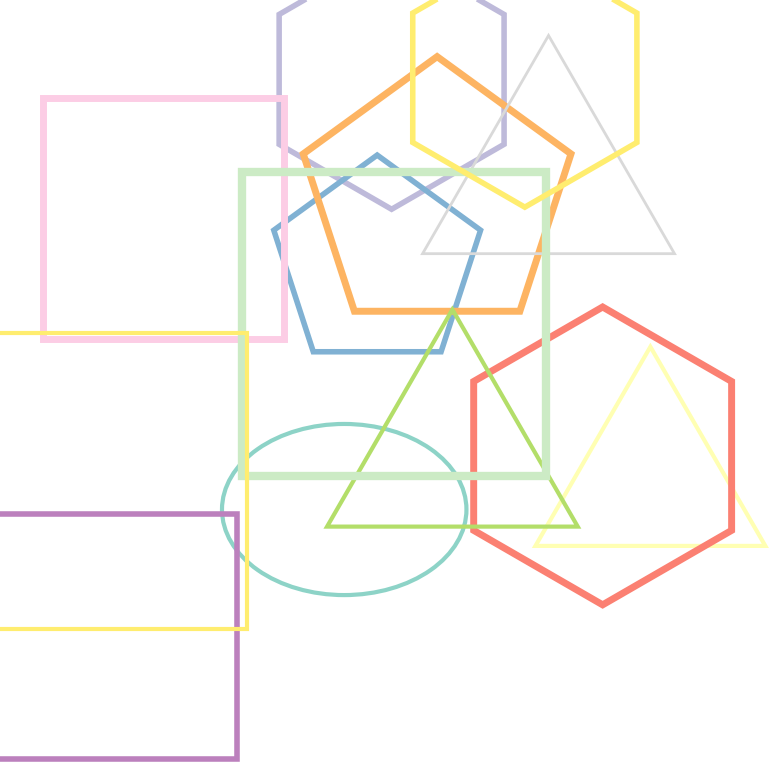[{"shape": "oval", "thickness": 1.5, "radius": 0.79, "center": [0.447, 0.338]}, {"shape": "triangle", "thickness": 1.5, "radius": 0.86, "center": [0.845, 0.377]}, {"shape": "hexagon", "thickness": 2, "radius": 0.84, "center": [0.509, 0.897]}, {"shape": "hexagon", "thickness": 2.5, "radius": 0.97, "center": [0.783, 0.408]}, {"shape": "pentagon", "thickness": 2, "radius": 0.71, "center": [0.49, 0.657]}, {"shape": "pentagon", "thickness": 2.5, "radius": 0.91, "center": [0.568, 0.744]}, {"shape": "triangle", "thickness": 1.5, "radius": 0.94, "center": [0.588, 0.41]}, {"shape": "square", "thickness": 2.5, "radius": 0.78, "center": [0.212, 0.717]}, {"shape": "triangle", "thickness": 1, "radius": 0.94, "center": [0.712, 0.765]}, {"shape": "square", "thickness": 2, "radius": 0.79, "center": [0.149, 0.173]}, {"shape": "square", "thickness": 3, "radius": 0.99, "center": [0.512, 0.579]}, {"shape": "hexagon", "thickness": 2, "radius": 0.84, "center": [0.682, 0.899]}, {"shape": "square", "thickness": 1.5, "radius": 0.96, "center": [0.129, 0.376]}]